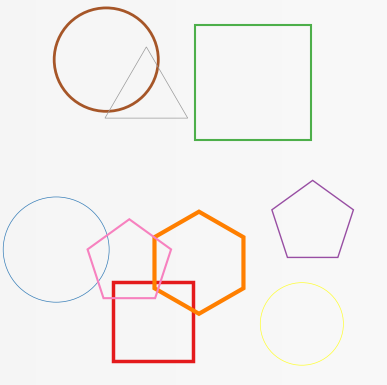[{"shape": "square", "thickness": 2.5, "radius": 0.52, "center": [0.394, 0.165]}, {"shape": "circle", "thickness": 0.5, "radius": 0.68, "center": [0.145, 0.352]}, {"shape": "square", "thickness": 1.5, "radius": 0.74, "center": [0.653, 0.786]}, {"shape": "pentagon", "thickness": 1, "radius": 0.55, "center": [0.807, 0.421]}, {"shape": "hexagon", "thickness": 3, "radius": 0.66, "center": [0.513, 0.318]}, {"shape": "circle", "thickness": 0.5, "radius": 0.54, "center": [0.779, 0.159]}, {"shape": "circle", "thickness": 2, "radius": 0.67, "center": [0.274, 0.845]}, {"shape": "pentagon", "thickness": 1.5, "radius": 0.57, "center": [0.334, 0.317]}, {"shape": "triangle", "thickness": 0.5, "radius": 0.62, "center": [0.378, 0.755]}]